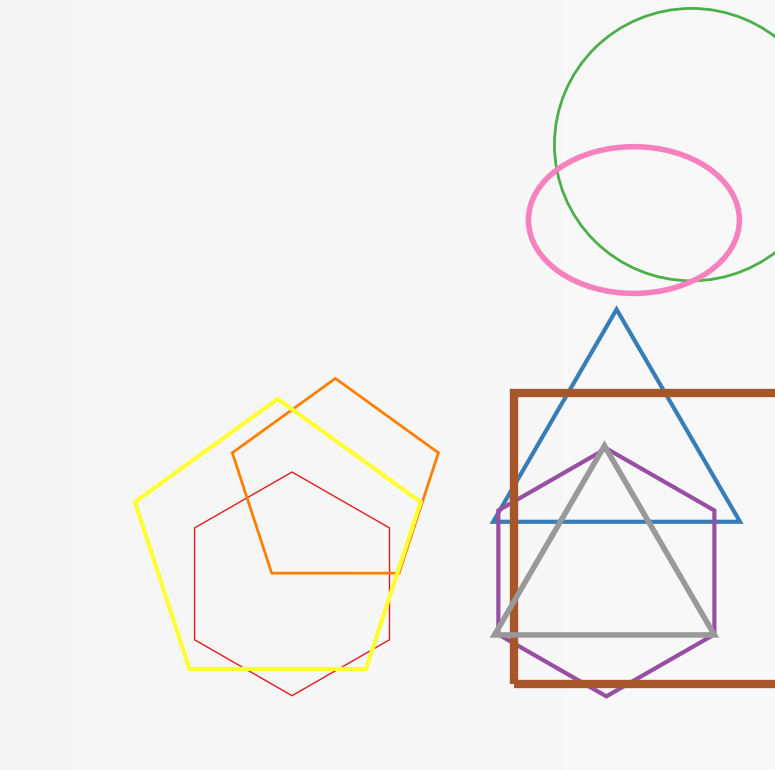[{"shape": "hexagon", "thickness": 0.5, "radius": 0.73, "center": [0.377, 0.242]}, {"shape": "triangle", "thickness": 1.5, "radius": 0.92, "center": [0.796, 0.414]}, {"shape": "circle", "thickness": 1, "radius": 0.88, "center": [0.892, 0.812]}, {"shape": "hexagon", "thickness": 1.5, "radius": 0.8, "center": [0.782, 0.257]}, {"shape": "pentagon", "thickness": 1, "radius": 0.7, "center": [0.433, 0.369]}, {"shape": "pentagon", "thickness": 1.5, "radius": 0.97, "center": [0.358, 0.288]}, {"shape": "square", "thickness": 3, "radius": 0.94, "center": [0.852, 0.3]}, {"shape": "oval", "thickness": 2, "radius": 0.68, "center": [0.818, 0.714]}, {"shape": "triangle", "thickness": 2, "radius": 0.82, "center": [0.78, 0.257]}]